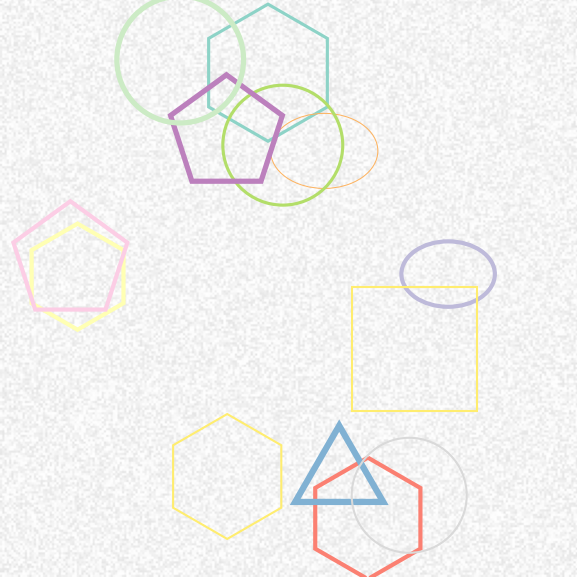[{"shape": "hexagon", "thickness": 1.5, "radius": 0.59, "center": [0.464, 0.873]}, {"shape": "hexagon", "thickness": 2, "radius": 0.46, "center": [0.134, 0.52]}, {"shape": "oval", "thickness": 2, "radius": 0.4, "center": [0.776, 0.525]}, {"shape": "hexagon", "thickness": 2, "radius": 0.53, "center": [0.637, 0.102]}, {"shape": "triangle", "thickness": 3, "radius": 0.44, "center": [0.587, 0.174]}, {"shape": "oval", "thickness": 0.5, "radius": 0.46, "center": [0.561, 0.738]}, {"shape": "circle", "thickness": 1.5, "radius": 0.52, "center": [0.49, 0.748]}, {"shape": "pentagon", "thickness": 2, "radius": 0.52, "center": [0.122, 0.547]}, {"shape": "circle", "thickness": 1, "radius": 0.5, "center": [0.709, 0.141]}, {"shape": "pentagon", "thickness": 2.5, "radius": 0.51, "center": [0.392, 0.768]}, {"shape": "circle", "thickness": 2.5, "radius": 0.55, "center": [0.312, 0.896]}, {"shape": "hexagon", "thickness": 1, "radius": 0.54, "center": [0.393, 0.174]}, {"shape": "square", "thickness": 1, "radius": 0.54, "center": [0.717, 0.395]}]